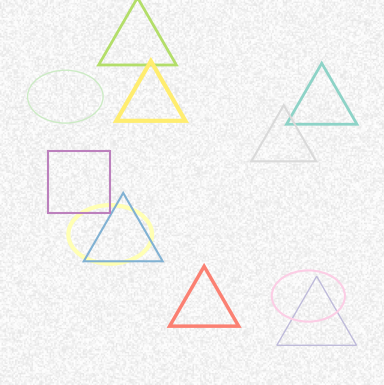[{"shape": "triangle", "thickness": 2, "radius": 0.53, "center": [0.836, 0.73]}, {"shape": "oval", "thickness": 3, "radius": 0.54, "center": [0.286, 0.391]}, {"shape": "triangle", "thickness": 1, "radius": 0.6, "center": [0.823, 0.163]}, {"shape": "triangle", "thickness": 2.5, "radius": 0.52, "center": [0.53, 0.205]}, {"shape": "triangle", "thickness": 1.5, "radius": 0.59, "center": [0.32, 0.381]}, {"shape": "triangle", "thickness": 2, "radius": 0.58, "center": [0.357, 0.889]}, {"shape": "oval", "thickness": 1.5, "radius": 0.48, "center": [0.801, 0.231]}, {"shape": "triangle", "thickness": 1.5, "radius": 0.49, "center": [0.737, 0.63]}, {"shape": "square", "thickness": 1.5, "radius": 0.4, "center": [0.206, 0.527]}, {"shape": "oval", "thickness": 1, "radius": 0.49, "center": [0.17, 0.749]}, {"shape": "triangle", "thickness": 3, "radius": 0.52, "center": [0.392, 0.738]}]